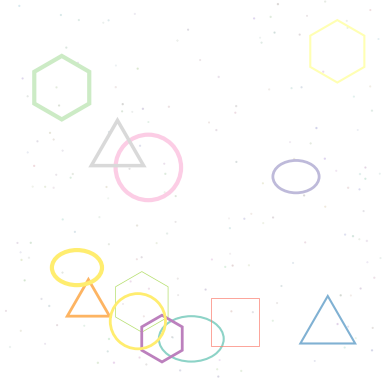[{"shape": "oval", "thickness": 1.5, "radius": 0.42, "center": [0.497, 0.12]}, {"shape": "hexagon", "thickness": 1.5, "radius": 0.41, "center": [0.876, 0.867]}, {"shape": "oval", "thickness": 2, "radius": 0.3, "center": [0.769, 0.541]}, {"shape": "square", "thickness": 0.5, "radius": 0.31, "center": [0.611, 0.164]}, {"shape": "triangle", "thickness": 1.5, "radius": 0.41, "center": [0.851, 0.149]}, {"shape": "triangle", "thickness": 2, "radius": 0.32, "center": [0.23, 0.211]}, {"shape": "hexagon", "thickness": 0.5, "radius": 0.39, "center": [0.368, 0.216]}, {"shape": "circle", "thickness": 3, "radius": 0.43, "center": [0.385, 0.565]}, {"shape": "triangle", "thickness": 2.5, "radius": 0.39, "center": [0.305, 0.609]}, {"shape": "hexagon", "thickness": 2, "radius": 0.3, "center": [0.421, 0.121]}, {"shape": "hexagon", "thickness": 3, "radius": 0.41, "center": [0.16, 0.772]}, {"shape": "circle", "thickness": 2, "radius": 0.36, "center": [0.358, 0.166]}, {"shape": "oval", "thickness": 3, "radius": 0.33, "center": [0.2, 0.305]}]